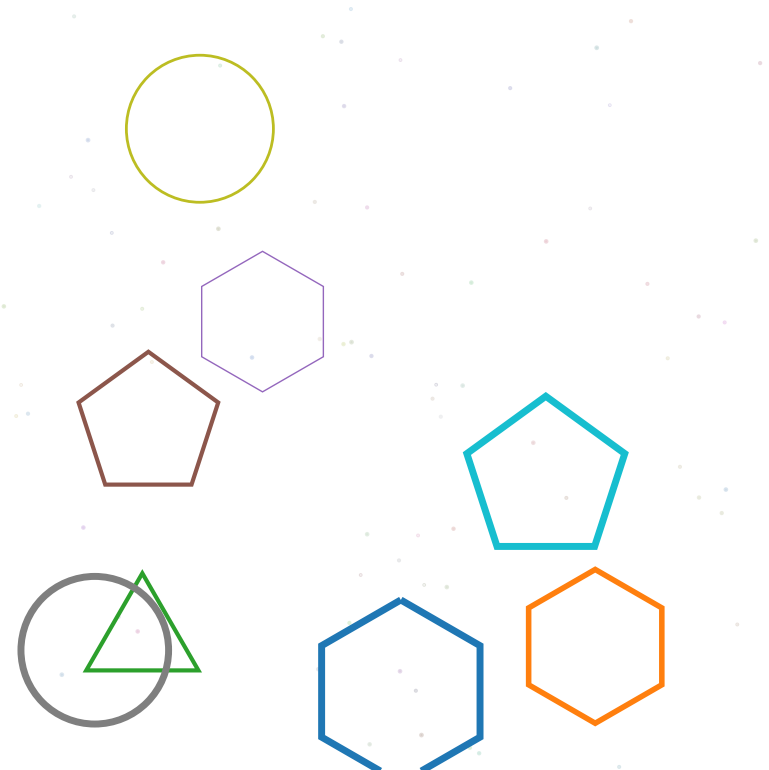[{"shape": "hexagon", "thickness": 2.5, "radius": 0.59, "center": [0.521, 0.102]}, {"shape": "hexagon", "thickness": 2, "radius": 0.5, "center": [0.773, 0.161]}, {"shape": "triangle", "thickness": 1.5, "radius": 0.42, "center": [0.185, 0.171]}, {"shape": "hexagon", "thickness": 0.5, "radius": 0.46, "center": [0.341, 0.582]}, {"shape": "pentagon", "thickness": 1.5, "radius": 0.48, "center": [0.193, 0.448]}, {"shape": "circle", "thickness": 2.5, "radius": 0.48, "center": [0.123, 0.156]}, {"shape": "circle", "thickness": 1, "radius": 0.48, "center": [0.26, 0.833]}, {"shape": "pentagon", "thickness": 2.5, "radius": 0.54, "center": [0.709, 0.378]}]